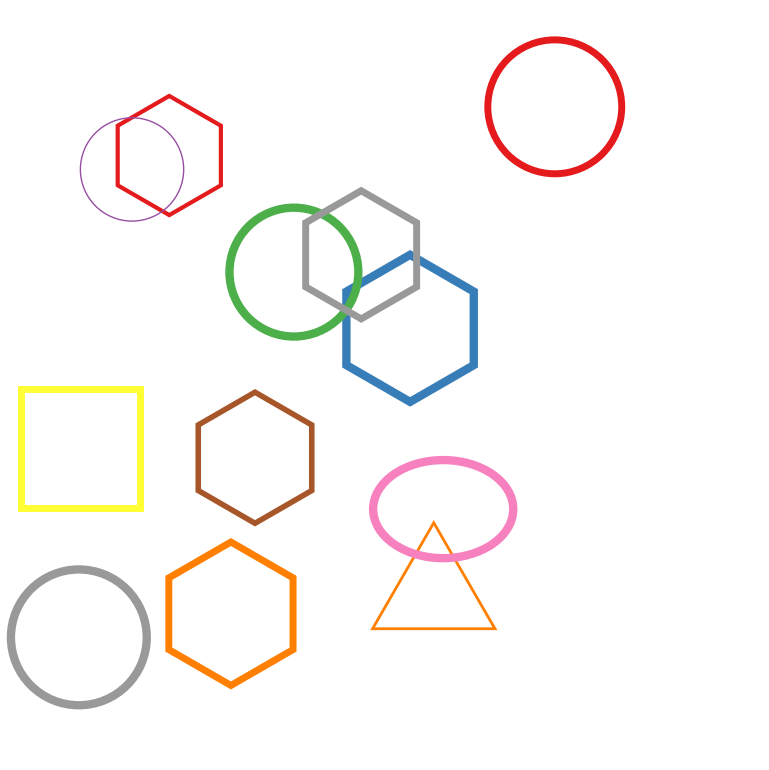[{"shape": "hexagon", "thickness": 1.5, "radius": 0.39, "center": [0.22, 0.798]}, {"shape": "circle", "thickness": 2.5, "radius": 0.43, "center": [0.72, 0.861]}, {"shape": "hexagon", "thickness": 3, "radius": 0.48, "center": [0.533, 0.574]}, {"shape": "circle", "thickness": 3, "radius": 0.42, "center": [0.382, 0.647]}, {"shape": "circle", "thickness": 0.5, "radius": 0.34, "center": [0.171, 0.78]}, {"shape": "triangle", "thickness": 1, "radius": 0.46, "center": [0.563, 0.229]}, {"shape": "hexagon", "thickness": 2.5, "radius": 0.47, "center": [0.3, 0.203]}, {"shape": "square", "thickness": 2.5, "radius": 0.39, "center": [0.104, 0.417]}, {"shape": "hexagon", "thickness": 2, "radius": 0.43, "center": [0.331, 0.406]}, {"shape": "oval", "thickness": 3, "radius": 0.46, "center": [0.576, 0.339]}, {"shape": "circle", "thickness": 3, "radius": 0.44, "center": [0.102, 0.172]}, {"shape": "hexagon", "thickness": 2.5, "radius": 0.42, "center": [0.469, 0.669]}]